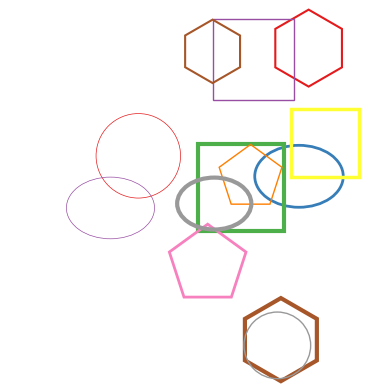[{"shape": "circle", "thickness": 0.5, "radius": 0.55, "center": [0.359, 0.595]}, {"shape": "hexagon", "thickness": 1.5, "radius": 0.5, "center": [0.802, 0.875]}, {"shape": "oval", "thickness": 2, "radius": 0.57, "center": [0.777, 0.542]}, {"shape": "square", "thickness": 3, "radius": 0.56, "center": [0.627, 0.513]}, {"shape": "oval", "thickness": 0.5, "radius": 0.57, "center": [0.287, 0.46]}, {"shape": "square", "thickness": 1, "radius": 0.52, "center": [0.658, 0.845]}, {"shape": "pentagon", "thickness": 1, "radius": 0.43, "center": [0.651, 0.539]}, {"shape": "square", "thickness": 2.5, "radius": 0.44, "center": [0.844, 0.629]}, {"shape": "hexagon", "thickness": 3, "radius": 0.54, "center": [0.73, 0.118]}, {"shape": "hexagon", "thickness": 1.5, "radius": 0.41, "center": [0.552, 0.867]}, {"shape": "pentagon", "thickness": 2, "radius": 0.52, "center": [0.539, 0.313]}, {"shape": "oval", "thickness": 3, "radius": 0.48, "center": [0.556, 0.471]}, {"shape": "circle", "thickness": 1, "radius": 0.43, "center": [0.72, 0.103]}]